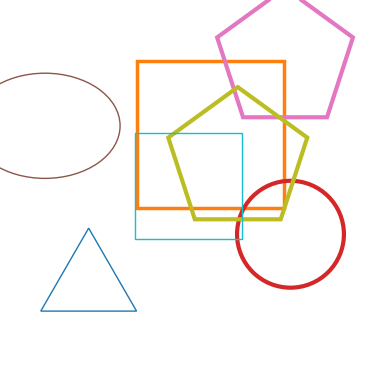[{"shape": "triangle", "thickness": 1, "radius": 0.72, "center": [0.23, 0.264]}, {"shape": "square", "thickness": 2.5, "radius": 0.96, "center": [0.547, 0.651]}, {"shape": "circle", "thickness": 3, "radius": 0.69, "center": [0.755, 0.392]}, {"shape": "oval", "thickness": 1, "radius": 0.98, "center": [0.117, 0.673]}, {"shape": "pentagon", "thickness": 3, "radius": 0.93, "center": [0.74, 0.845]}, {"shape": "pentagon", "thickness": 3, "radius": 0.95, "center": [0.618, 0.584]}, {"shape": "square", "thickness": 1, "radius": 0.69, "center": [0.489, 0.517]}]